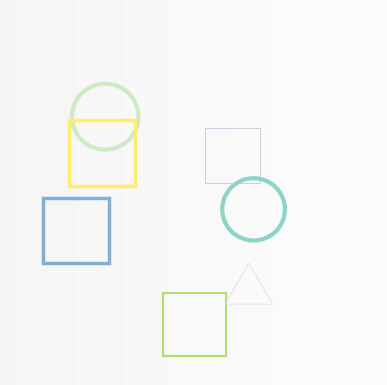[{"shape": "circle", "thickness": 3, "radius": 0.4, "center": [0.654, 0.456]}, {"shape": "square", "thickness": 0.5, "radius": 0.36, "center": [0.6, 0.596]}, {"shape": "square", "thickness": 2.5, "radius": 0.42, "center": [0.196, 0.401]}, {"shape": "square", "thickness": 1.5, "radius": 0.41, "center": [0.502, 0.157]}, {"shape": "triangle", "thickness": 0.5, "radius": 0.35, "center": [0.642, 0.246]}, {"shape": "circle", "thickness": 3, "radius": 0.43, "center": [0.271, 0.697]}, {"shape": "square", "thickness": 2.5, "radius": 0.43, "center": [0.263, 0.603]}]